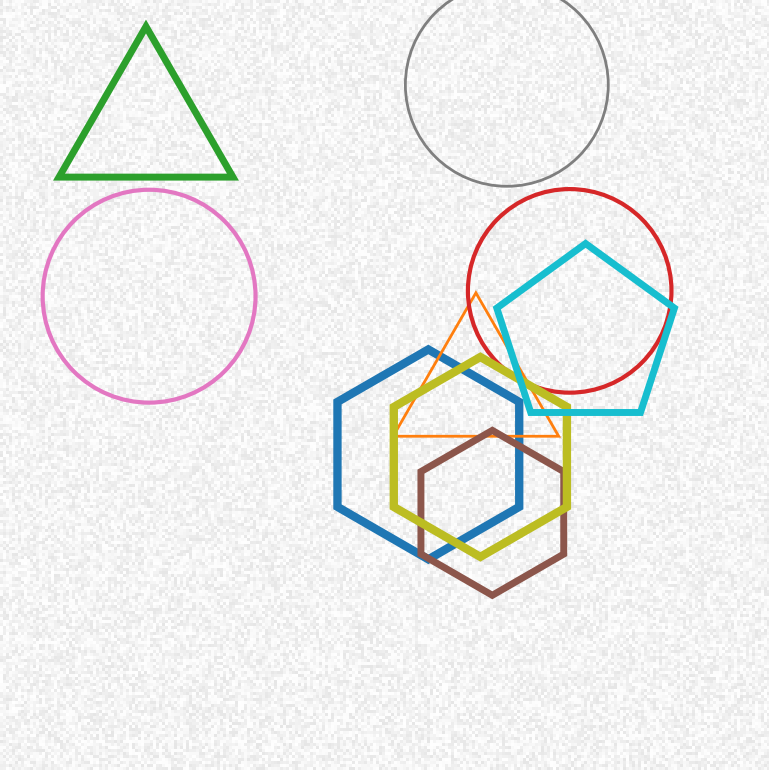[{"shape": "hexagon", "thickness": 3, "radius": 0.68, "center": [0.556, 0.41]}, {"shape": "triangle", "thickness": 1, "radius": 0.62, "center": [0.618, 0.496]}, {"shape": "triangle", "thickness": 2.5, "radius": 0.65, "center": [0.19, 0.835]}, {"shape": "circle", "thickness": 1.5, "radius": 0.66, "center": [0.74, 0.622]}, {"shape": "hexagon", "thickness": 2.5, "radius": 0.54, "center": [0.639, 0.334]}, {"shape": "circle", "thickness": 1.5, "radius": 0.69, "center": [0.194, 0.615]}, {"shape": "circle", "thickness": 1, "radius": 0.66, "center": [0.658, 0.89]}, {"shape": "hexagon", "thickness": 3, "radius": 0.65, "center": [0.624, 0.407]}, {"shape": "pentagon", "thickness": 2.5, "radius": 0.61, "center": [0.761, 0.562]}]